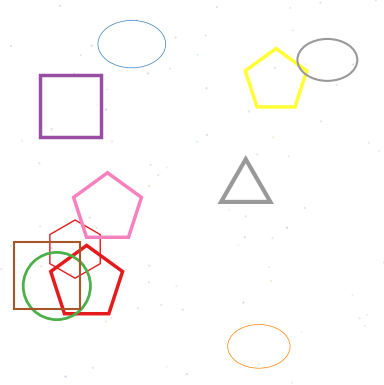[{"shape": "hexagon", "thickness": 1, "radius": 0.38, "center": [0.195, 0.353]}, {"shape": "pentagon", "thickness": 2.5, "radius": 0.49, "center": [0.225, 0.264]}, {"shape": "oval", "thickness": 0.5, "radius": 0.44, "center": [0.342, 0.885]}, {"shape": "circle", "thickness": 2, "radius": 0.44, "center": [0.148, 0.257]}, {"shape": "square", "thickness": 2.5, "radius": 0.4, "center": [0.183, 0.725]}, {"shape": "oval", "thickness": 0.5, "radius": 0.41, "center": [0.672, 0.1]}, {"shape": "pentagon", "thickness": 2.5, "radius": 0.42, "center": [0.717, 0.79]}, {"shape": "square", "thickness": 1.5, "radius": 0.43, "center": [0.122, 0.284]}, {"shape": "pentagon", "thickness": 2.5, "radius": 0.46, "center": [0.279, 0.459]}, {"shape": "oval", "thickness": 1.5, "radius": 0.39, "center": [0.85, 0.844]}, {"shape": "triangle", "thickness": 3, "radius": 0.37, "center": [0.638, 0.513]}]